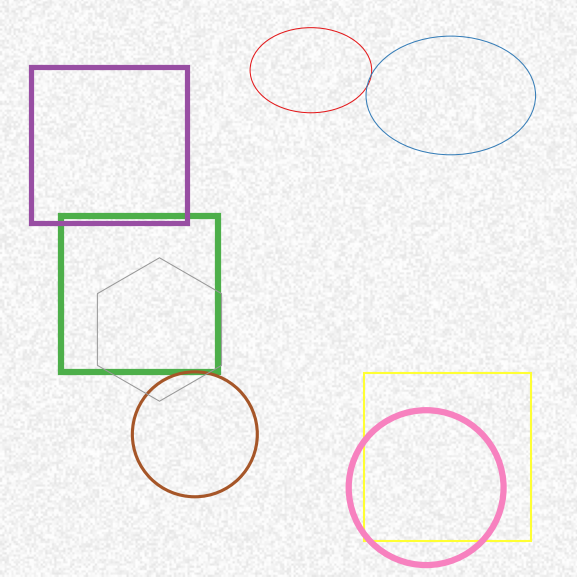[{"shape": "oval", "thickness": 0.5, "radius": 0.53, "center": [0.538, 0.878]}, {"shape": "oval", "thickness": 0.5, "radius": 0.73, "center": [0.781, 0.834]}, {"shape": "square", "thickness": 3, "radius": 0.68, "center": [0.241, 0.49]}, {"shape": "square", "thickness": 2.5, "radius": 0.68, "center": [0.188, 0.748]}, {"shape": "square", "thickness": 1, "radius": 0.72, "center": [0.775, 0.208]}, {"shape": "circle", "thickness": 1.5, "radius": 0.54, "center": [0.337, 0.247]}, {"shape": "circle", "thickness": 3, "radius": 0.67, "center": [0.738, 0.155]}, {"shape": "hexagon", "thickness": 0.5, "radius": 0.62, "center": [0.276, 0.429]}]